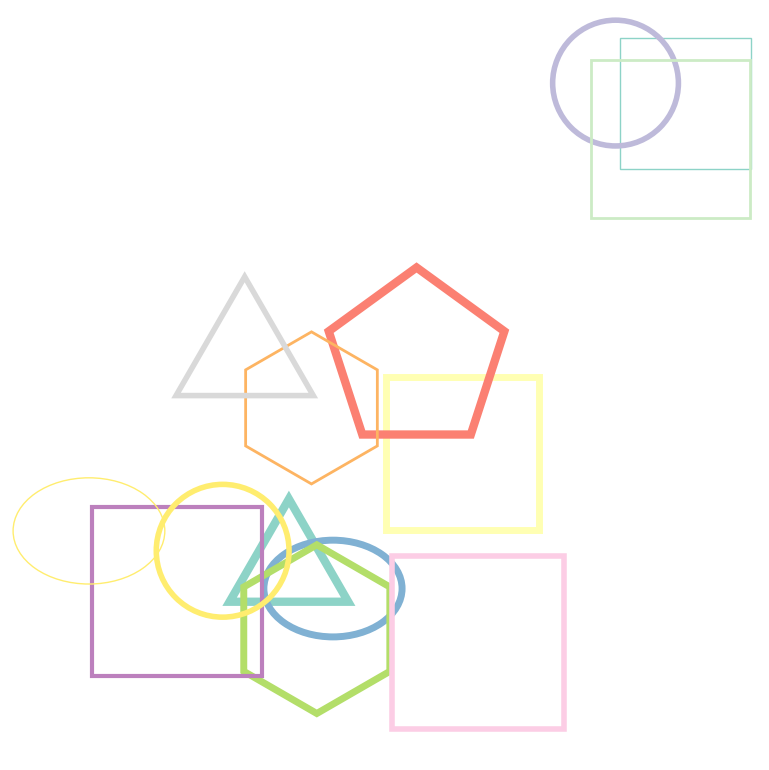[{"shape": "triangle", "thickness": 3, "radius": 0.44, "center": [0.375, 0.263]}, {"shape": "square", "thickness": 0.5, "radius": 0.43, "center": [0.89, 0.866]}, {"shape": "square", "thickness": 2.5, "radius": 0.5, "center": [0.6, 0.411]}, {"shape": "circle", "thickness": 2, "radius": 0.41, "center": [0.799, 0.892]}, {"shape": "pentagon", "thickness": 3, "radius": 0.6, "center": [0.541, 0.533]}, {"shape": "oval", "thickness": 2.5, "radius": 0.45, "center": [0.432, 0.236]}, {"shape": "hexagon", "thickness": 1, "radius": 0.49, "center": [0.405, 0.47]}, {"shape": "hexagon", "thickness": 2.5, "radius": 0.55, "center": [0.411, 0.183]}, {"shape": "square", "thickness": 2, "radius": 0.56, "center": [0.621, 0.166]}, {"shape": "triangle", "thickness": 2, "radius": 0.51, "center": [0.318, 0.538]}, {"shape": "square", "thickness": 1.5, "radius": 0.55, "center": [0.23, 0.232]}, {"shape": "square", "thickness": 1, "radius": 0.51, "center": [0.871, 0.819]}, {"shape": "circle", "thickness": 2, "radius": 0.43, "center": [0.289, 0.285]}, {"shape": "oval", "thickness": 0.5, "radius": 0.49, "center": [0.116, 0.31]}]